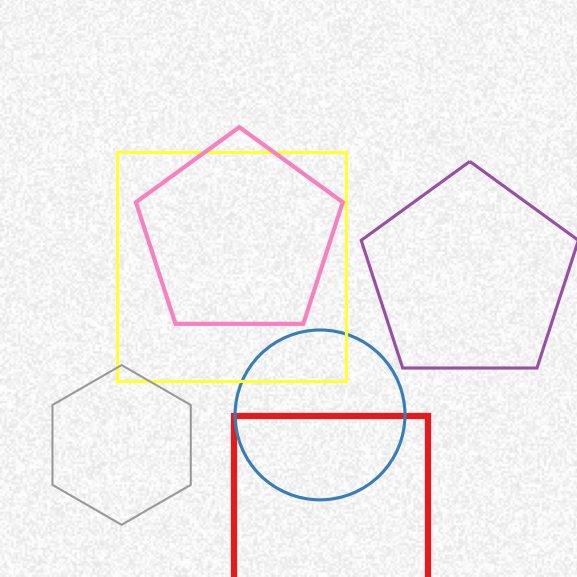[{"shape": "square", "thickness": 3, "radius": 0.84, "center": [0.573, 0.11]}, {"shape": "circle", "thickness": 1.5, "radius": 0.74, "center": [0.554, 0.281]}, {"shape": "pentagon", "thickness": 1.5, "radius": 0.99, "center": [0.814, 0.522]}, {"shape": "square", "thickness": 1.5, "radius": 0.99, "center": [0.401, 0.537]}, {"shape": "pentagon", "thickness": 2, "radius": 0.94, "center": [0.414, 0.591]}, {"shape": "hexagon", "thickness": 1, "radius": 0.69, "center": [0.211, 0.229]}]